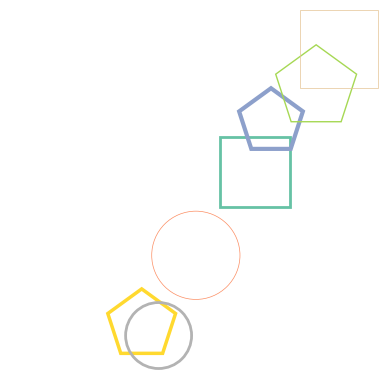[{"shape": "square", "thickness": 2, "radius": 0.45, "center": [0.662, 0.552]}, {"shape": "circle", "thickness": 0.5, "radius": 0.57, "center": [0.509, 0.337]}, {"shape": "pentagon", "thickness": 3, "radius": 0.44, "center": [0.704, 0.684]}, {"shape": "pentagon", "thickness": 1, "radius": 0.55, "center": [0.821, 0.773]}, {"shape": "pentagon", "thickness": 2.5, "radius": 0.46, "center": [0.368, 0.157]}, {"shape": "square", "thickness": 0.5, "radius": 0.51, "center": [0.881, 0.872]}, {"shape": "circle", "thickness": 2, "radius": 0.43, "center": [0.412, 0.128]}]